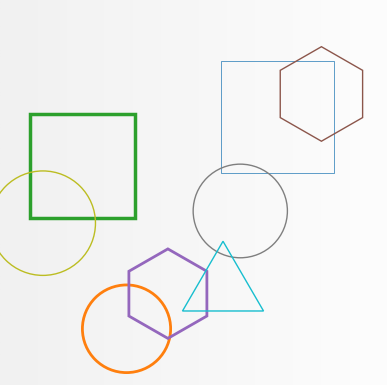[{"shape": "square", "thickness": 0.5, "radius": 0.73, "center": [0.717, 0.697]}, {"shape": "circle", "thickness": 2, "radius": 0.57, "center": [0.326, 0.146]}, {"shape": "square", "thickness": 2.5, "radius": 0.68, "center": [0.214, 0.57]}, {"shape": "hexagon", "thickness": 2, "radius": 0.58, "center": [0.433, 0.237]}, {"shape": "hexagon", "thickness": 1, "radius": 0.61, "center": [0.829, 0.756]}, {"shape": "circle", "thickness": 1, "radius": 0.61, "center": [0.62, 0.452]}, {"shape": "circle", "thickness": 1, "radius": 0.68, "center": [0.111, 0.42]}, {"shape": "triangle", "thickness": 1, "radius": 0.6, "center": [0.576, 0.253]}]